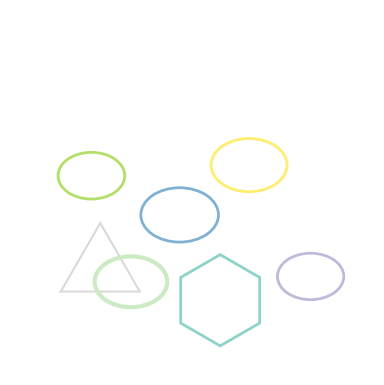[{"shape": "hexagon", "thickness": 2, "radius": 0.59, "center": [0.572, 0.22]}, {"shape": "oval", "thickness": 2, "radius": 0.43, "center": [0.807, 0.282]}, {"shape": "oval", "thickness": 2, "radius": 0.5, "center": [0.467, 0.442]}, {"shape": "oval", "thickness": 2, "radius": 0.43, "center": [0.237, 0.544]}, {"shape": "triangle", "thickness": 1.5, "radius": 0.59, "center": [0.26, 0.302]}, {"shape": "oval", "thickness": 3, "radius": 0.47, "center": [0.34, 0.268]}, {"shape": "oval", "thickness": 2, "radius": 0.49, "center": [0.647, 0.571]}]